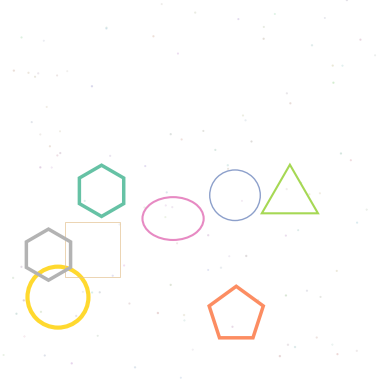[{"shape": "hexagon", "thickness": 2.5, "radius": 0.33, "center": [0.264, 0.504]}, {"shape": "pentagon", "thickness": 2.5, "radius": 0.37, "center": [0.614, 0.182]}, {"shape": "circle", "thickness": 1, "radius": 0.33, "center": [0.61, 0.493]}, {"shape": "oval", "thickness": 1.5, "radius": 0.4, "center": [0.45, 0.432]}, {"shape": "triangle", "thickness": 1.5, "radius": 0.42, "center": [0.753, 0.488]}, {"shape": "circle", "thickness": 3, "radius": 0.4, "center": [0.151, 0.228]}, {"shape": "square", "thickness": 0.5, "radius": 0.35, "center": [0.241, 0.352]}, {"shape": "hexagon", "thickness": 2.5, "radius": 0.33, "center": [0.126, 0.339]}]